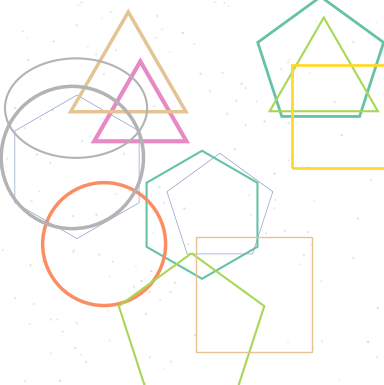[{"shape": "hexagon", "thickness": 1.5, "radius": 0.83, "center": [0.525, 0.442]}, {"shape": "pentagon", "thickness": 2, "radius": 0.86, "center": [0.833, 0.837]}, {"shape": "circle", "thickness": 2.5, "radius": 0.8, "center": [0.27, 0.366]}, {"shape": "hexagon", "thickness": 0.5, "radius": 0.93, "center": [0.2, 0.567]}, {"shape": "pentagon", "thickness": 0.5, "radius": 0.72, "center": [0.571, 0.457]}, {"shape": "triangle", "thickness": 3, "radius": 0.69, "center": [0.365, 0.702]}, {"shape": "triangle", "thickness": 1.5, "radius": 0.81, "center": [0.841, 0.792]}, {"shape": "pentagon", "thickness": 1.5, "radius": 0.99, "center": [0.498, 0.144]}, {"shape": "square", "thickness": 2, "radius": 0.67, "center": [0.891, 0.697]}, {"shape": "square", "thickness": 1, "radius": 0.75, "center": [0.66, 0.234]}, {"shape": "triangle", "thickness": 2.5, "radius": 0.86, "center": [0.333, 0.796]}, {"shape": "oval", "thickness": 1.5, "radius": 0.92, "center": [0.198, 0.719]}, {"shape": "circle", "thickness": 2.5, "radius": 0.92, "center": [0.188, 0.591]}]